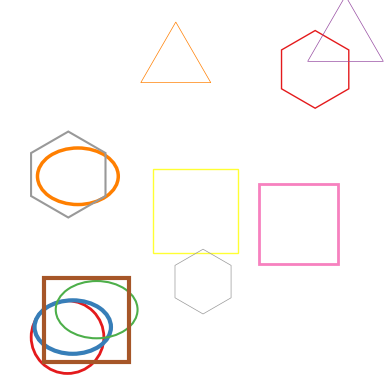[{"shape": "circle", "thickness": 2, "radius": 0.47, "center": [0.175, 0.124]}, {"shape": "hexagon", "thickness": 1, "radius": 0.5, "center": [0.819, 0.82]}, {"shape": "oval", "thickness": 3, "radius": 0.5, "center": [0.189, 0.151]}, {"shape": "oval", "thickness": 1.5, "radius": 0.53, "center": [0.251, 0.196]}, {"shape": "triangle", "thickness": 0.5, "radius": 0.57, "center": [0.897, 0.897]}, {"shape": "triangle", "thickness": 0.5, "radius": 0.52, "center": [0.457, 0.838]}, {"shape": "oval", "thickness": 2.5, "radius": 0.52, "center": [0.202, 0.542]}, {"shape": "square", "thickness": 1, "radius": 0.55, "center": [0.508, 0.452]}, {"shape": "square", "thickness": 3, "radius": 0.55, "center": [0.224, 0.17]}, {"shape": "square", "thickness": 2, "radius": 0.51, "center": [0.775, 0.418]}, {"shape": "hexagon", "thickness": 1.5, "radius": 0.56, "center": [0.177, 0.547]}, {"shape": "hexagon", "thickness": 0.5, "radius": 0.42, "center": [0.527, 0.269]}]